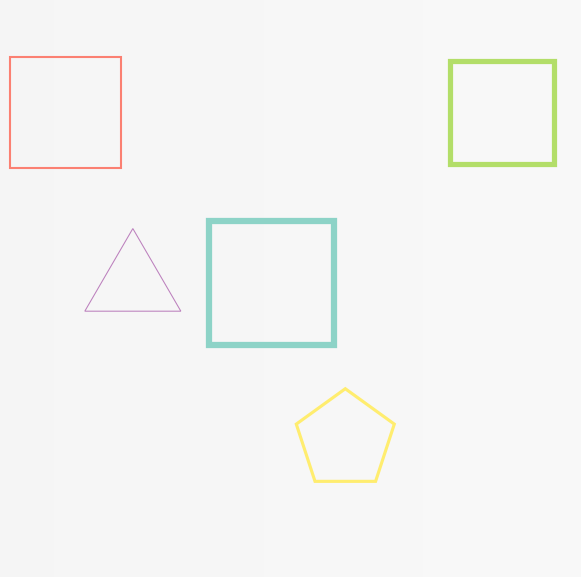[{"shape": "square", "thickness": 3, "radius": 0.54, "center": [0.467, 0.509]}, {"shape": "square", "thickness": 1, "radius": 0.48, "center": [0.113, 0.804]}, {"shape": "square", "thickness": 2.5, "radius": 0.45, "center": [0.864, 0.804]}, {"shape": "triangle", "thickness": 0.5, "radius": 0.48, "center": [0.229, 0.508]}, {"shape": "pentagon", "thickness": 1.5, "radius": 0.44, "center": [0.594, 0.237]}]